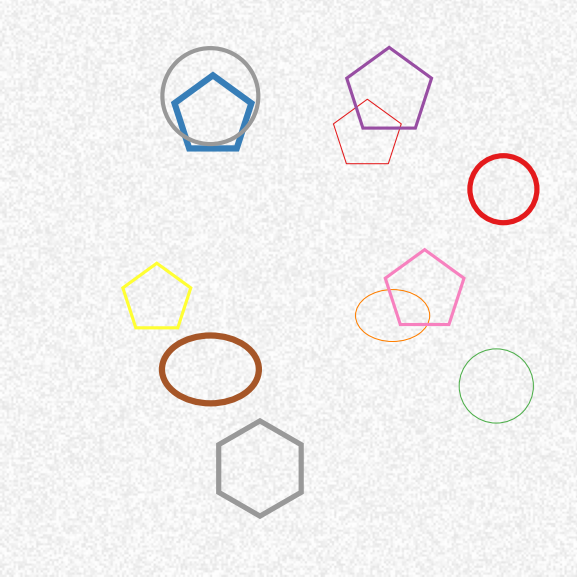[{"shape": "pentagon", "thickness": 0.5, "radius": 0.31, "center": [0.636, 0.766]}, {"shape": "circle", "thickness": 2.5, "radius": 0.29, "center": [0.872, 0.672]}, {"shape": "pentagon", "thickness": 3, "radius": 0.35, "center": [0.369, 0.799]}, {"shape": "circle", "thickness": 0.5, "radius": 0.32, "center": [0.859, 0.331]}, {"shape": "pentagon", "thickness": 1.5, "radius": 0.39, "center": [0.674, 0.84]}, {"shape": "oval", "thickness": 0.5, "radius": 0.32, "center": [0.68, 0.453]}, {"shape": "pentagon", "thickness": 1.5, "radius": 0.31, "center": [0.272, 0.481]}, {"shape": "oval", "thickness": 3, "radius": 0.42, "center": [0.364, 0.359]}, {"shape": "pentagon", "thickness": 1.5, "radius": 0.36, "center": [0.735, 0.495]}, {"shape": "hexagon", "thickness": 2.5, "radius": 0.41, "center": [0.45, 0.188]}, {"shape": "circle", "thickness": 2, "radius": 0.42, "center": [0.364, 0.833]}]